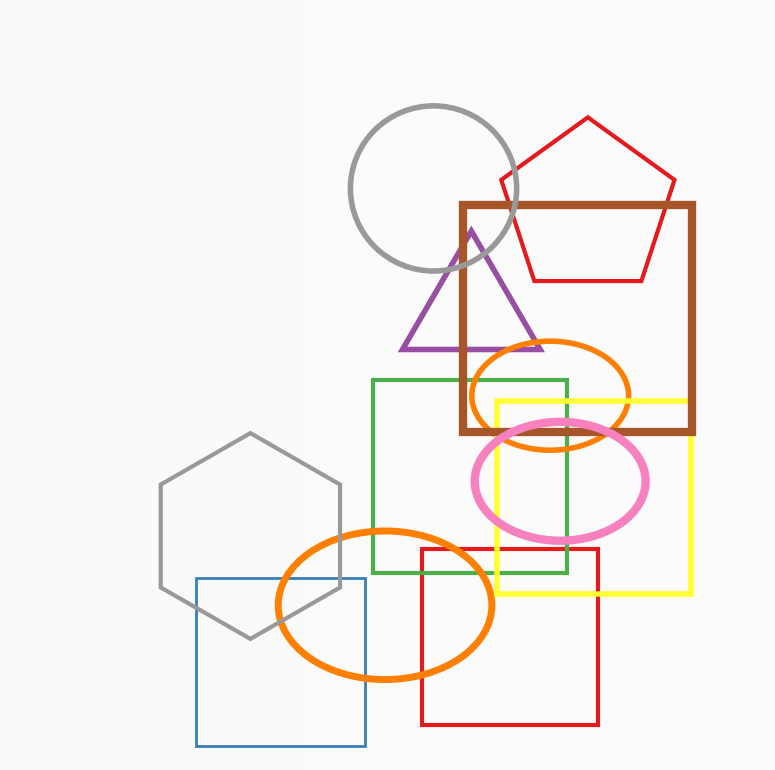[{"shape": "pentagon", "thickness": 1.5, "radius": 0.59, "center": [0.759, 0.73]}, {"shape": "square", "thickness": 1.5, "radius": 0.57, "center": [0.658, 0.173]}, {"shape": "square", "thickness": 1, "radius": 0.55, "center": [0.362, 0.14]}, {"shape": "square", "thickness": 1.5, "radius": 0.62, "center": [0.606, 0.381]}, {"shape": "triangle", "thickness": 2, "radius": 0.51, "center": [0.608, 0.597]}, {"shape": "oval", "thickness": 2, "radius": 0.51, "center": [0.71, 0.486]}, {"shape": "oval", "thickness": 2.5, "radius": 0.69, "center": [0.497, 0.214]}, {"shape": "square", "thickness": 2, "radius": 0.63, "center": [0.766, 0.354]}, {"shape": "square", "thickness": 3, "radius": 0.74, "center": [0.745, 0.586]}, {"shape": "oval", "thickness": 3, "radius": 0.55, "center": [0.723, 0.375]}, {"shape": "circle", "thickness": 2, "radius": 0.54, "center": [0.559, 0.755]}, {"shape": "hexagon", "thickness": 1.5, "radius": 0.67, "center": [0.323, 0.304]}]